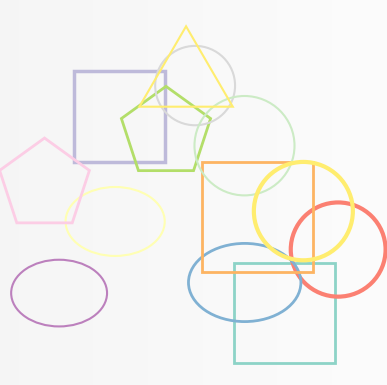[{"shape": "square", "thickness": 2, "radius": 0.65, "center": [0.735, 0.187]}, {"shape": "oval", "thickness": 1.5, "radius": 0.64, "center": [0.297, 0.425]}, {"shape": "square", "thickness": 2.5, "radius": 0.59, "center": [0.308, 0.698]}, {"shape": "circle", "thickness": 3, "radius": 0.61, "center": [0.873, 0.352]}, {"shape": "oval", "thickness": 2, "radius": 0.73, "center": [0.631, 0.266]}, {"shape": "square", "thickness": 2, "radius": 0.71, "center": [0.664, 0.437]}, {"shape": "pentagon", "thickness": 2, "radius": 0.61, "center": [0.428, 0.655]}, {"shape": "pentagon", "thickness": 2, "radius": 0.61, "center": [0.115, 0.52]}, {"shape": "circle", "thickness": 1.5, "radius": 0.52, "center": [0.504, 0.778]}, {"shape": "oval", "thickness": 1.5, "radius": 0.62, "center": [0.153, 0.239]}, {"shape": "circle", "thickness": 1.5, "radius": 0.65, "center": [0.631, 0.622]}, {"shape": "circle", "thickness": 3, "radius": 0.64, "center": [0.783, 0.452]}, {"shape": "triangle", "thickness": 1.5, "radius": 0.7, "center": [0.48, 0.792]}]